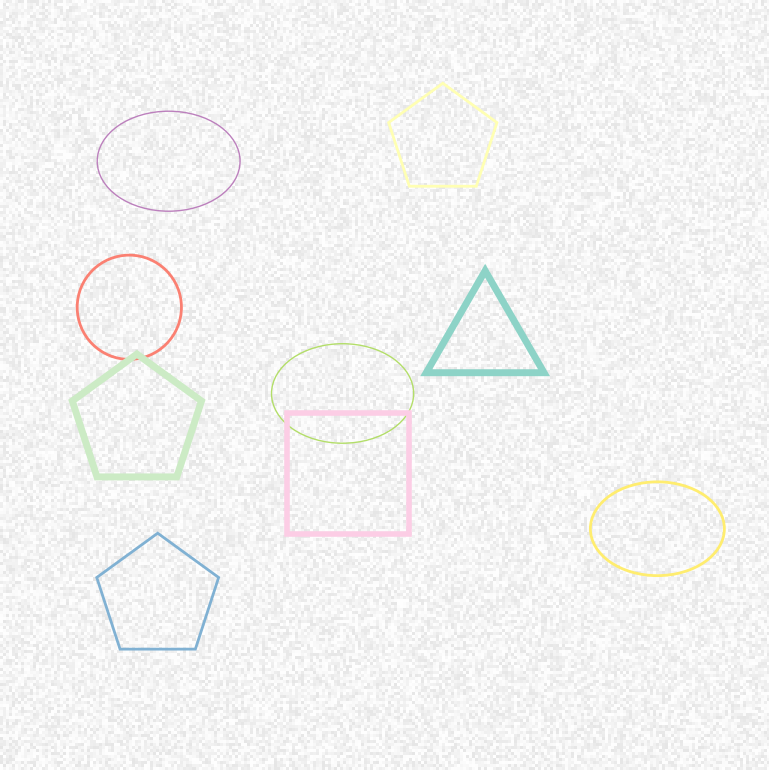[{"shape": "triangle", "thickness": 2.5, "radius": 0.44, "center": [0.63, 0.56]}, {"shape": "pentagon", "thickness": 1, "radius": 0.37, "center": [0.575, 0.818]}, {"shape": "circle", "thickness": 1, "radius": 0.34, "center": [0.168, 0.601]}, {"shape": "pentagon", "thickness": 1, "radius": 0.42, "center": [0.205, 0.224]}, {"shape": "oval", "thickness": 0.5, "radius": 0.46, "center": [0.445, 0.489]}, {"shape": "square", "thickness": 2, "radius": 0.39, "center": [0.452, 0.385]}, {"shape": "oval", "thickness": 0.5, "radius": 0.46, "center": [0.219, 0.791]}, {"shape": "pentagon", "thickness": 2.5, "radius": 0.44, "center": [0.178, 0.452]}, {"shape": "oval", "thickness": 1, "radius": 0.44, "center": [0.854, 0.313]}]